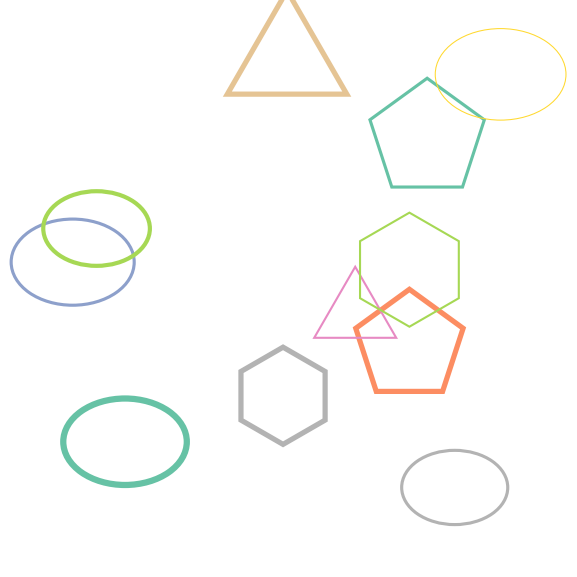[{"shape": "oval", "thickness": 3, "radius": 0.53, "center": [0.217, 0.234]}, {"shape": "pentagon", "thickness": 1.5, "radius": 0.52, "center": [0.74, 0.76]}, {"shape": "pentagon", "thickness": 2.5, "radius": 0.49, "center": [0.709, 0.4]}, {"shape": "oval", "thickness": 1.5, "radius": 0.53, "center": [0.126, 0.545]}, {"shape": "triangle", "thickness": 1, "radius": 0.41, "center": [0.615, 0.455]}, {"shape": "oval", "thickness": 2, "radius": 0.46, "center": [0.167, 0.603]}, {"shape": "hexagon", "thickness": 1, "radius": 0.49, "center": [0.709, 0.532]}, {"shape": "oval", "thickness": 0.5, "radius": 0.57, "center": [0.867, 0.87]}, {"shape": "triangle", "thickness": 2.5, "radius": 0.6, "center": [0.497, 0.896]}, {"shape": "oval", "thickness": 1.5, "radius": 0.46, "center": [0.787, 0.155]}, {"shape": "hexagon", "thickness": 2.5, "radius": 0.42, "center": [0.49, 0.314]}]